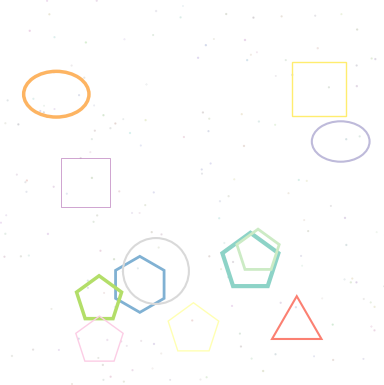[{"shape": "pentagon", "thickness": 3, "radius": 0.38, "center": [0.65, 0.319]}, {"shape": "pentagon", "thickness": 1, "radius": 0.35, "center": [0.502, 0.145]}, {"shape": "oval", "thickness": 1.5, "radius": 0.37, "center": [0.885, 0.632]}, {"shape": "triangle", "thickness": 1.5, "radius": 0.37, "center": [0.771, 0.157]}, {"shape": "hexagon", "thickness": 2, "radius": 0.36, "center": [0.363, 0.261]}, {"shape": "oval", "thickness": 2.5, "radius": 0.42, "center": [0.146, 0.755]}, {"shape": "pentagon", "thickness": 2.5, "radius": 0.31, "center": [0.257, 0.222]}, {"shape": "pentagon", "thickness": 1, "radius": 0.32, "center": [0.258, 0.114]}, {"shape": "circle", "thickness": 1.5, "radius": 0.43, "center": [0.405, 0.296]}, {"shape": "square", "thickness": 0.5, "radius": 0.32, "center": [0.221, 0.526]}, {"shape": "pentagon", "thickness": 2, "radius": 0.29, "center": [0.67, 0.347]}, {"shape": "square", "thickness": 1, "radius": 0.35, "center": [0.829, 0.769]}]